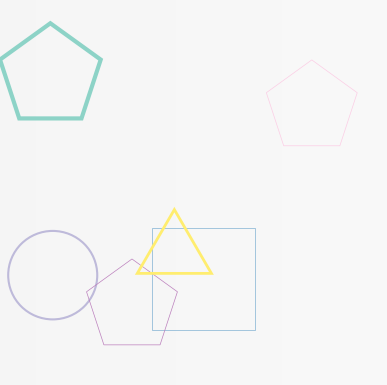[{"shape": "pentagon", "thickness": 3, "radius": 0.68, "center": [0.13, 0.803]}, {"shape": "circle", "thickness": 1.5, "radius": 0.57, "center": [0.136, 0.285]}, {"shape": "square", "thickness": 0.5, "radius": 0.66, "center": [0.524, 0.274]}, {"shape": "pentagon", "thickness": 0.5, "radius": 0.62, "center": [0.805, 0.721]}, {"shape": "pentagon", "thickness": 0.5, "radius": 0.62, "center": [0.341, 0.204]}, {"shape": "triangle", "thickness": 2, "radius": 0.55, "center": [0.45, 0.345]}]